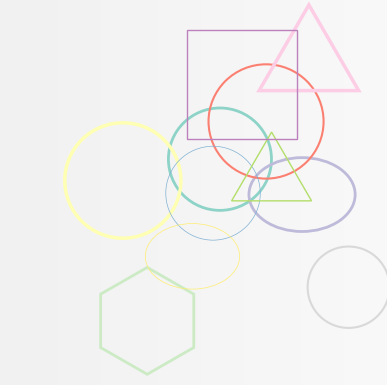[{"shape": "circle", "thickness": 2, "radius": 0.66, "center": [0.568, 0.587]}, {"shape": "circle", "thickness": 2.5, "radius": 0.75, "center": [0.317, 0.531]}, {"shape": "oval", "thickness": 2, "radius": 0.69, "center": [0.779, 0.495]}, {"shape": "circle", "thickness": 1.5, "radius": 0.74, "center": [0.687, 0.685]}, {"shape": "circle", "thickness": 0.5, "radius": 0.61, "center": [0.55, 0.498]}, {"shape": "triangle", "thickness": 1, "radius": 0.6, "center": [0.701, 0.538]}, {"shape": "triangle", "thickness": 2.5, "radius": 0.74, "center": [0.797, 0.839]}, {"shape": "circle", "thickness": 1.5, "radius": 0.53, "center": [0.9, 0.254]}, {"shape": "square", "thickness": 1, "radius": 0.7, "center": [0.625, 0.78]}, {"shape": "hexagon", "thickness": 2, "radius": 0.69, "center": [0.38, 0.167]}, {"shape": "oval", "thickness": 0.5, "radius": 0.61, "center": [0.497, 0.334]}]